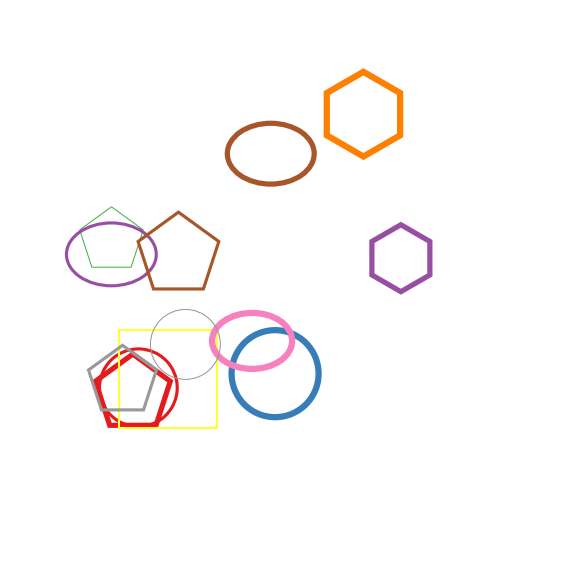[{"shape": "pentagon", "thickness": 2.5, "radius": 0.34, "center": [0.23, 0.318]}, {"shape": "circle", "thickness": 1.5, "radius": 0.34, "center": [0.24, 0.328]}, {"shape": "circle", "thickness": 3, "radius": 0.38, "center": [0.476, 0.352]}, {"shape": "pentagon", "thickness": 0.5, "radius": 0.29, "center": [0.193, 0.583]}, {"shape": "oval", "thickness": 1.5, "radius": 0.39, "center": [0.193, 0.559]}, {"shape": "hexagon", "thickness": 2.5, "radius": 0.29, "center": [0.694, 0.552]}, {"shape": "hexagon", "thickness": 3, "radius": 0.37, "center": [0.629, 0.801]}, {"shape": "square", "thickness": 1, "radius": 0.42, "center": [0.291, 0.343]}, {"shape": "pentagon", "thickness": 1.5, "radius": 0.37, "center": [0.309, 0.558]}, {"shape": "oval", "thickness": 2.5, "radius": 0.38, "center": [0.469, 0.733]}, {"shape": "oval", "thickness": 3, "radius": 0.35, "center": [0.437, 0.409]}, {"shape": "pentagon", "thickness": 1.5, "radius": 0.31, "center": [0.212, 0.339]}, {"shape": "circle", "thickness": 0.5, "radius": 0.3, "center": [0.321, 0.403]}]